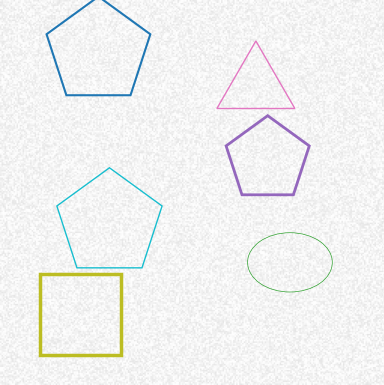[{"shape": "pentagon", "thickness": 1.5, "radius": 0.71, "center": [0.256, 0.867]}, {"shape": "oval", "thickness": 0.5, "radius": 0.55, "center": [0.753, 0.319]}, {"shape": "pentagon", "thickness": 2, "radius": 0.57, "center": [0.695, 0.586]}, {"shape": "triangle", "thickness": 1, "radius": 0.58, "center": [0.665, 0.777]}, {"shape": "square", "thickness": 2.5, "radius": 0.52, "center": [0.209, 0.183]}, {"shape": "pentagon", "thickness": 1, "radius": 0.72, "center": [0.284, 0.421]}]